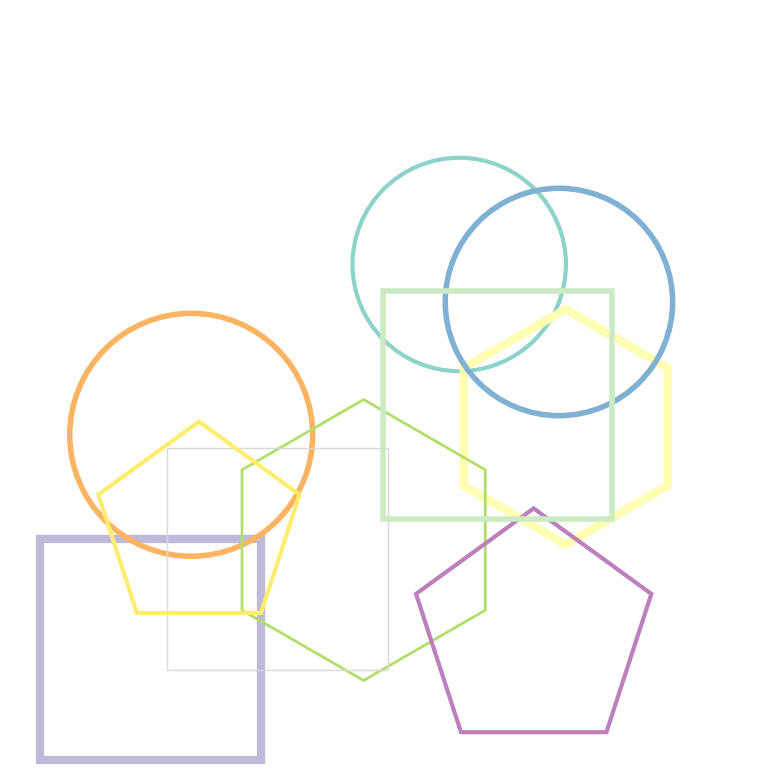[{"shape": "circle", "thickness": 1.5, "radius": 0.69, "center": [0.596, 0.657]}, {"shape": "hexagon", "thickness": 3, "radius": 0.76, "center": [0.735, 0.446]}, {"shape": "square", "thickness": 3, "radius": 0.72, "center": [0.196, 0.157]}, {"shape": "circle", "thickness": 2, "radius": 0.74, "center": [0.726, 0.608]}, {"shape": "circle", "thickness": 2, "radius": 0.79, "center": [0.248, 0.435]}, {"shape": "hexagon", "thickness": 1, "radius": 0.91, "center": [0.472, 0.299]}, {"shape": "square", "thickness": 0.5, "radius": 0.72, "center": [0.36, 0.274]}, {"shape": "pentagon", "thickness": 1.5, "radius": 0.8, "center": [0.693, 0.179]}, {"shape": "square", "thickness": 2, "radius": 0.74, "center": [0.646, 0.474]}, {"shape": "pentagon", "thickness": 1.5, "radius": 0.69, "center": [0.258, 0.315]}]